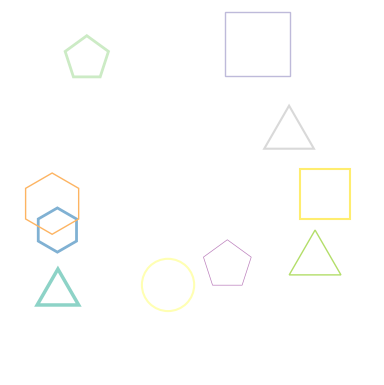[{"shape": "triangle", "thickness": 2.5, "radius": 0.31, "center": [0.15, 0.239]}, {"shape": "circle", "thickness": 1.5, "radius": 0.34, "center": [0.436, 0.26]}, {"shape": "square", "thickness": 1, "radius": 0.42, "center": [0.669, 0.885]}, {"shape": "hexagon", "thickness": 2, "radius": 0.29, "center": [0.149, 0.402]}, {"shape": "hexagon", "thickness": 1, "radius": 0.4, "center": [0.135, 0.471]}, {"shape": "triangle", "thickness": 1, "radius": 0.39, "center": [0.818, 0.325]}, {"shape": "triangle", "thickness": 1.5, "radius": 0.37, "center": [0.751, 0.651]}, {"shape": "pentagon", "thickness": 0.5, "radius": 0.33, "center": [0.59, 0.312]}, {"shape": "pentagon", "thickness": 2, "radius": 0.3, "center": [0.225, 0.848]}, {"shape": "square", "thickness": 1.5, "radius": 0.32, "center": [0.845, 0.496]}]